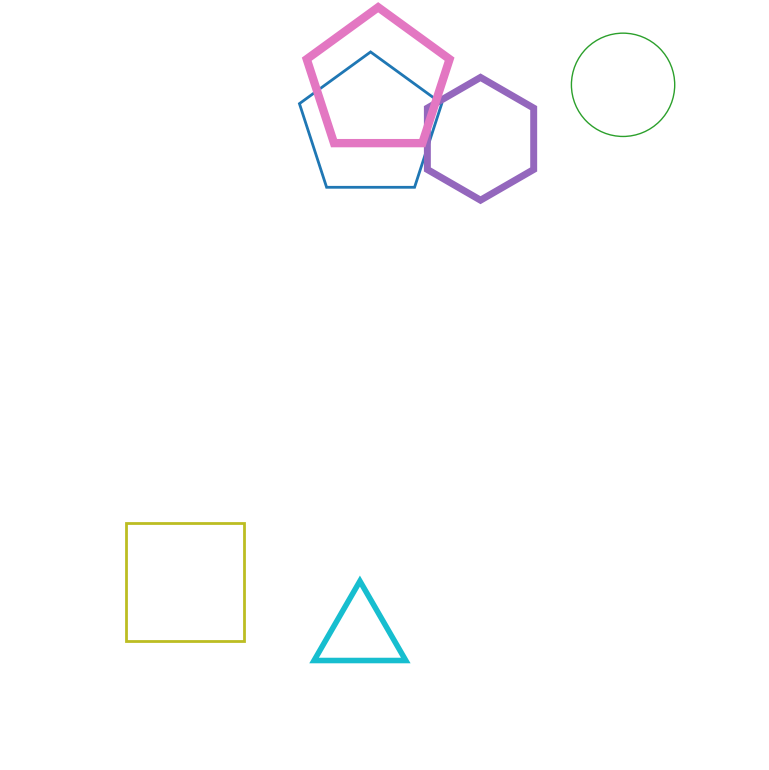[{"shape": "pentagon", "thickness": 1, "radius": 0.49, "center": [0.481, 0.835]}, {"shape": "circle", "thickness": 0.5, "radius": 0.34, "center": [0.809, 0.89]}, {"shape": "hexagon", "thickness": 2.5, "radius": 0.4, "center": [0.624, 0.82]}, {"shape": "pentagon", "thickness": 3, "radius": 0.49, "center": [0.491, 0.893]}, {"shape": "square", "thickness": 1, "radius": 0.38, "center": [0.24, 0.244]}, {"shape": "triangle", "thickness": 2, "radius": 0.34, "center": [0.467, 0.177]}]